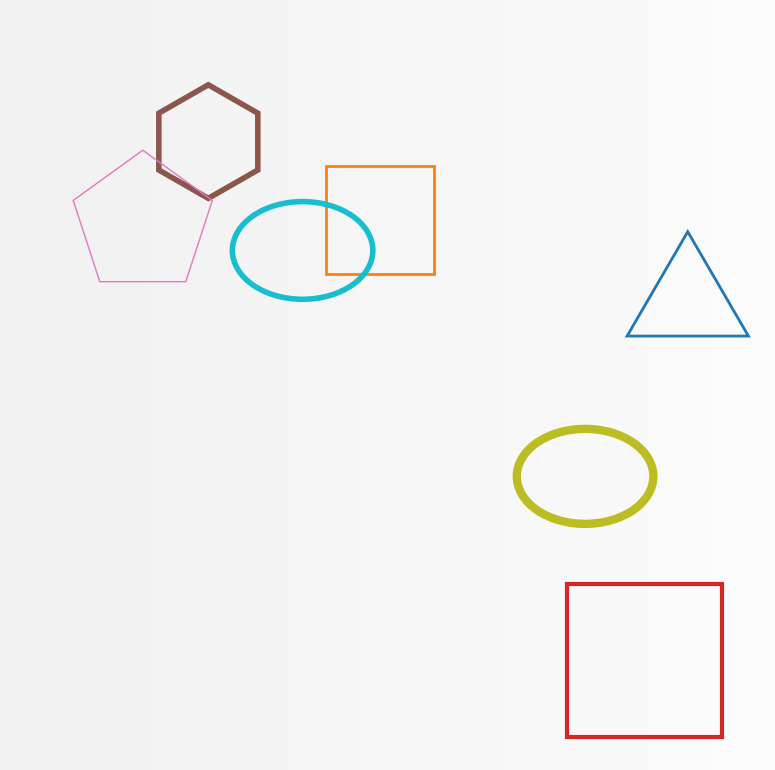[{"shape": "triangle", "thickness": 1, "radius": 0.45, "center": [0.887, 0.609]}, {"shape": "square", "thickness": 1, "radius": 0.35, "center": [0.49, 0.714]}, {"shape": "square", "thickness": 1.5, "radius": 0.5, "center": [0.831, 0.142]}, {"shape": "hexagon", "thickness": 2, "radius": 0.37, "center": [0.269, 0.816]}, {"shape": "pentagon", "thickness": 0.5, "radius": 0.47, "center": [0.184, 0.711]}, {"shape": "oval", "thickness": 3, "radius": 0.44, "center": [0.755, 0.381]}, {"shape": "oval", "thickness": 2, "radius": 0.45, "center": [0.39, 0.675]}]